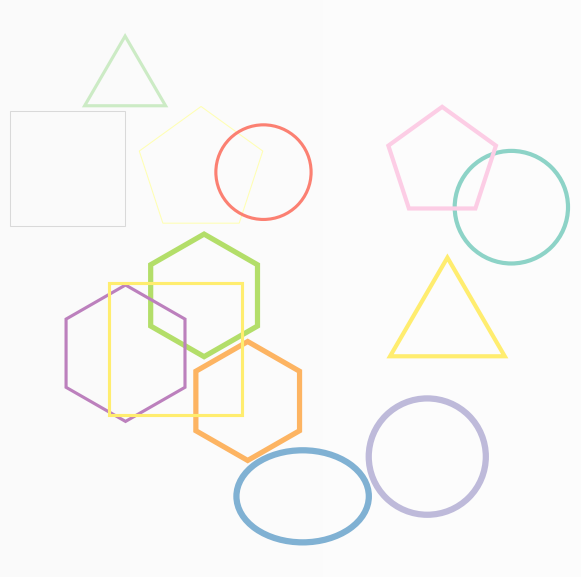[{"shape": "circle", "thickness": 2, "radius": 0.49, "center": [0.88, 0.64]}, {"shape": "pentagon", "thickness": 0.5, "radius": 0.56, "center": [0.346, 0.703]}, {"shape": "circle", "thickness": 3, "radius": 0.5, "center": [0.735, 0.209]}, {"shape": "circle", "thickness": 1.5, "radius": 0.41, "center": [0.453, 0.701]}, {"shape": "oval", "thickness": 3, "radius": 0.57, "center": [0.521, 0.14]}, {"shape": "hexagon", "thickness": 2.5, "radius": 0.51, "center": [0.426, 0.305]}, {"shape": "hexagon", "thickness": 2.5, "radius": 0.53, "center": [0.351, 0.488]}, {"shape": "pentagon", "thickness": 2, "radius": 0.49, "center": [0.761, 0.717]}, {"shape": "square", "thickness": 0.5, "radius": 0.49, "center": [0.116, 0.707]}, {"shape": "hexagon", "thickness": 1.5, "radius": 0.59, "center": [0.216, 0.388]}, {"shape": "triangle", "thickness": 1.5, "radius": 0.4, "center": [0.215, 0.856]}, {"shape": "square", "thickness": 1.5, "radius": 0.57, "center": [0.302, 0.395]}, {"shape": "triangle", "thickness": 2, "radius": 0.57, "center": [0.77, 0.439]}]